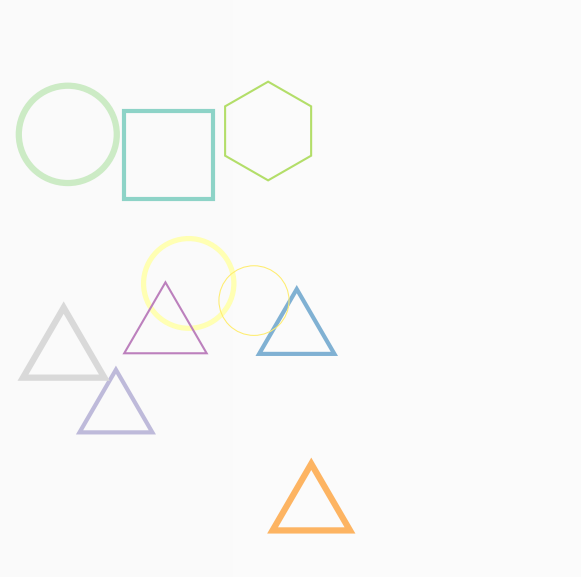[{"shape": "square", "thickness": 2, "radius": 0.38, "center": [0.29, 0.73]}, {"shape": "circle", "thickness": 2.5, "radius": 0.39, "center": [0.325, 0.508]}, {"shape": "triangle", "thickness": 2, "radius": 0.36, "center": [0.199, 0.287]}, {"shape": "triangle", "thickness": 2, "radius": 0.37, "center": [0.511, 0.424]}, {"shape": "triangle", "thickness": 3, "radius": 0.38, "center": [0.536, 0.119]}, {"shape": "hexagon", "thickness": 1, "radius": 0.43, "center": [0.461, 0.772]}, {"shape": "triangle", "thickness": 3, "radius": 0.4, "center": [0.11, 0.386]}, {"shape": "triangle", "thickness": 1, "radius": 0.41, "center": [0.285, 0.428]}, {"shape": "circle", "thickness": 3, "radius": 0.42, "center": [0.117, 0.766]}, {"shape": "circle", "thickness": 0.5, "radius": 0.3, "center": [0.437, 0.479]}]